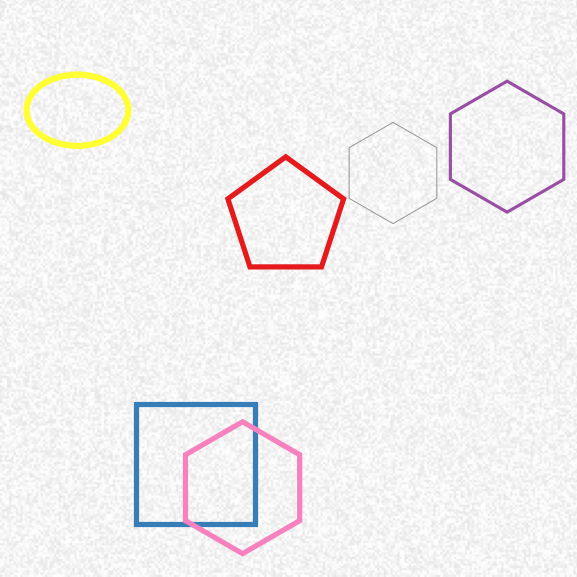[{"shape": "pentagon", "thickness": 2.5, "radius": 0.53, "center": [0.495, 0.622]}, {"shape": "square", "thickness": 2.5, "radius": 0.52, "center": [0.338, 0.196]}, {"shape": "hexagon", "thickness": 1.5, "radius": 0.57, "center": [0.878, 0.745]}, {"shape": "oval", "thickness": 3, "radius": 0.44, "center": [0.134, 0.808]}, {"shape": "hexagon", "thickness": 2.5, "radius": 0.57, "center": [0.42, 0.155]}, {"shape": "hexagon", "thickness": 0.5, "radius": 0.44, "center": [0.68, 0.7]}]